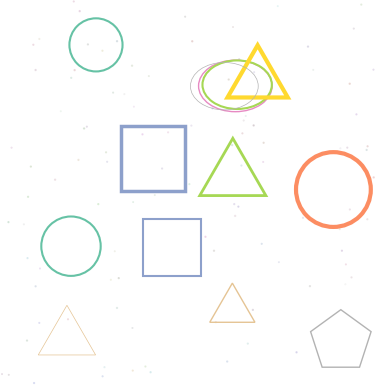[{"shape": "circle", "thickness": 1.5, "radius": 0.34, "center": [0.249, 0.883]}, {"shape": "circle", "thickness": 1.5, "radius": 0.39, "center": [0.184, 0.361]}, {"shape": "circle", "thickness": 3, "radius": 0.49, "center": [0.866, 0.508]}, {"shape": "square", "thickness": 2.5, "radius": 0.42, "center": [0.398, 0.588]}, {"shape": "square", "thickness": 1.5, "radius": 0.37, "center": [0.447, 0.357]}, {"shape": "oval", "thickness": 1, "radius": 0.48, "center": [0.611, 0.777]}, {"shape": "oval", "thickness": 1.5, "radius": 0.45, "center": [0.616, 0.78]}, {"shape": "triangle", "thickness": 2, "radius": 0.5, "center": [0.605, 0.542]}, {"shape": "triangle", "thickness": 3, "radius": 0.45, "center": [0.669, 0.792]}, {"shape": "triangle", "thickness": 1, "radius": 0.34, "center": [0.604, 0.197]}, {"shape": "triangle", "thickness": 0.5, "radius": 0.43, "center": [0.174, 0.121]}, {"shape": "pentagon", "thickness": 1, "radius": 0.41, "center": [0.885, 0.113]}, {"shape": "oval", "thickness": 0.5, "radius": 0.44, "center": [0.583, 0.776]}]